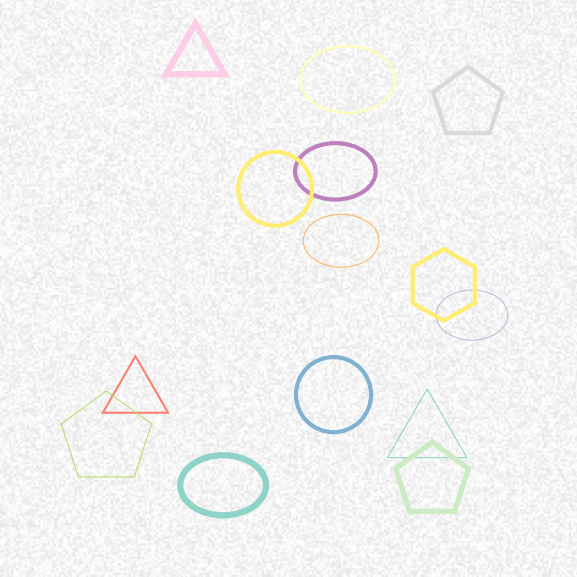[{"shape": "oval", "thickness": 3, "radius": 0.37, "center": [0.386, 0.159]}, {"shape": "triangle", "thickness": 0.5, "radius": 0.4, "center": [0.74, 0.246]}, {"shape": "oval", "thickness": 1, "radius": 0.41, "center": [0.602, 0.861]}, {"shape": "oval", "thickness": 0.5, "radius": 0.31, "center": [0.817, 0.454]}, {"shape": "triangle", "thickness": 1, "radius": 0.33, "center": [0.235, 0.317]}, {"shape": "circle", "thickness": 2, "radius": 0.33, "center": [0.577, 0.316]}, {"shape": "oval", "thickness": 0.5, "radius": 0.33, "center": [0.591, 0.582]}, {"shape": "pentagon", "thickness": 0.5, "radius": 0.41, "center": [0.184, 0.24]}, {"shape": "triangle", "thickness": 3, "radius": 0.29, "center": [0.338, 0.9]}, {"shape": "pentagon", "thickness": 2, "radius": 0.32, "center": [0.81, 0.82]}, {"shape": "oval", "thickness": 2, "radius": 0.35, "center": [0.581, 0.702]}, {"shape": "pentagon", "thickness": 2.5, "radius": 0.33, "center": [0.748, 0.167]}, {"shape": "hexagon", "thickness": 2, "radius": 0.31, "center": [0.768, 0.506]}, {"shape": "circle", "thickness": 2, "radius": 0.32, "center": [0.476, 0.672]}]